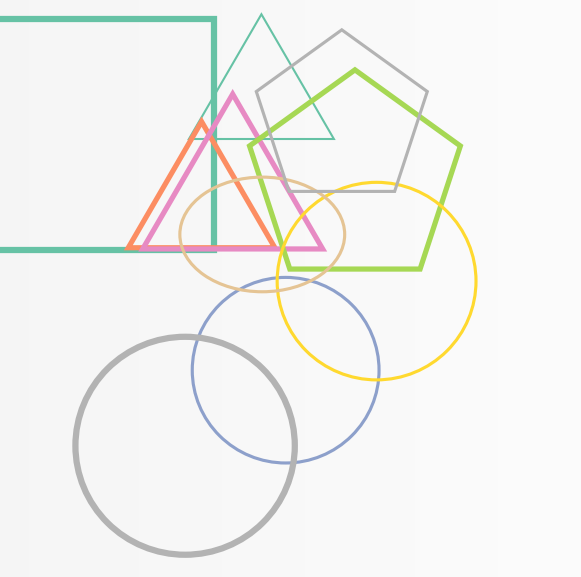[{"shape": "triangle", "thickness": 1, "radius": 0.72, "center": [0.45, 0.83]}, {"shape": "square", "thickness": 3, "radius": 1.0, "center": [0.169, 0.766]}, {"shape": "triangle", "thickness": 2.5, "radius": 0.73, "center": [0.347, 0.643]}, {"shape": "circle", "thickness": 1.5, "radius": 0.8, "center": [0.491, 0.358]}, {"shape": "triangle", "thickness": 2.5, "radius": 0.89, "center": [0.4, 0.657]}, {"shape": "pentagon", "thickness": 2.5, "radius": 0.95, "center": [0.611, 0.687]}, {"shape": "circle", "thickness": 1.5, "radius": 0.86, "center": [0.648, 0.512]}, {"shape": "oval", "thickness": 1.5, "radius": 0.71, "center": [0.451, 0.593]}, {"shape": "circle", "thickness": 3, "radius": 0.94, "center": [0.318, 0.227]}, {"shape": "pentagon", "thickness": 1.5, "radius": 0.77, "center": [0.588, 0.793]}]